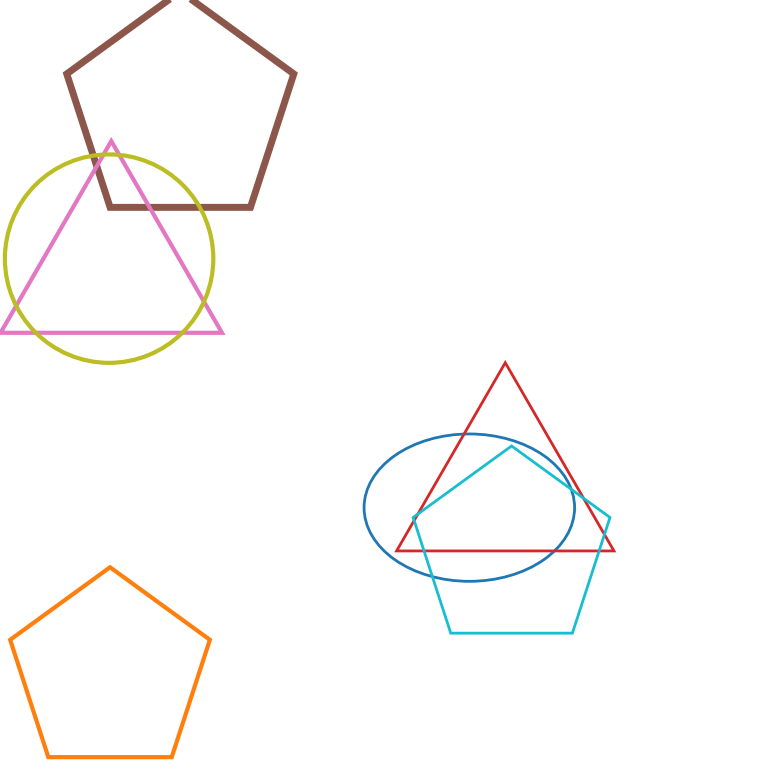[{"shape": "oval", "thickness": 1, "radius": 0.68, "center": [0.61, 0.341]}, {"shape": "pentagon", "thickness": 1.5, "radius": 0.68, "center": [0.143, 0.127]}, {"shape": "triangle", "thickness": 1, "radius": 0.81, "center": [0.656, 0.366]}, {"shape": "pentagon", "thickness": 2.5, "radius": 0.78, "center": [0.234, 0.856]}, {"shape": "triangle", "thickness": 1.5, "radius": 0.83, "center": [0.145, 0.651]}, {"shape": "circle", "thickness": 1.5, "radius": 0.68, "center": [0.142, 0.664]}, {"shape": "pentagon", "thickness": 1, "radius": 0.67, "center": [0.664, 0.286]}]